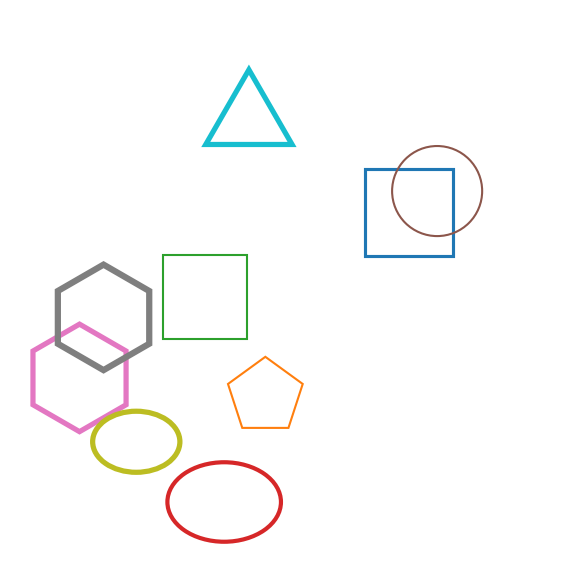[{"shape": "square", "thickness": 1.5, "radius": 0.38, "center": [0.709, 0.631]}, {"shape": "pentagon", "thickness": 1, "radius": 0.34, "center": [0.459, 0.313]}, {"shape": "square", "thickness": 1, "radius": 0.36, "center": [0.355, 0.484]}, {"shape": "oval", "thickness": 2, "radius": 0.49, "center": [0.388, 0.13]}, {"shape": "circle", "thickness": 1, "radius": 0.39, "center": [0.757, 0.668]}, {"shape": "hexagon", "thickness": 2.5, "radius": 0.47, "center": [0.138, 0.345]}, {"shape": "hexagon", "thickness": 3, "radius": 0.46, "center": [0.179, 0.45]}, {"shape": "oval", "thickness": 2.5, "radius": 0.38, "center": [0.236, 0.234]}, {"shape": "triangle", "thickness": 2.5, "radius": 0.43, "center": [0.431, 0.792]}]